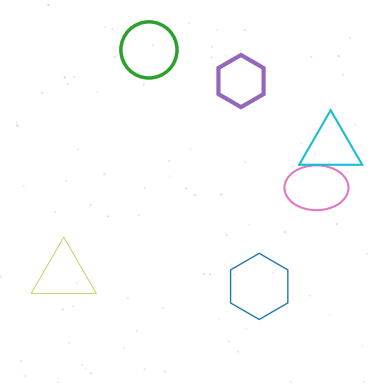[{"shape": "hexagon", "thickness": 1, "radius": 0.43, "center": [0.673, 0.256]}, {"shape": "circle", "thickness": 2.5, "radius": 0.36, "center": [0.387, 0.87]}, {"shape": "hexagon", "thickness": 3, "radius": 0.34, "center": [0.626, 0.789]}, {"shape": "oval", "thickness": 1.5, "radius": 0.42, "center": [0.822, 0.512]}, {"shape": "triangle", "thickness": 0.5, "radius": 0.49, "center": [0.166, 0.286]}, {"shape": "triangle", "thickness": 1.5, "radius": 0.47, "center": [0.859, 0.619]}]